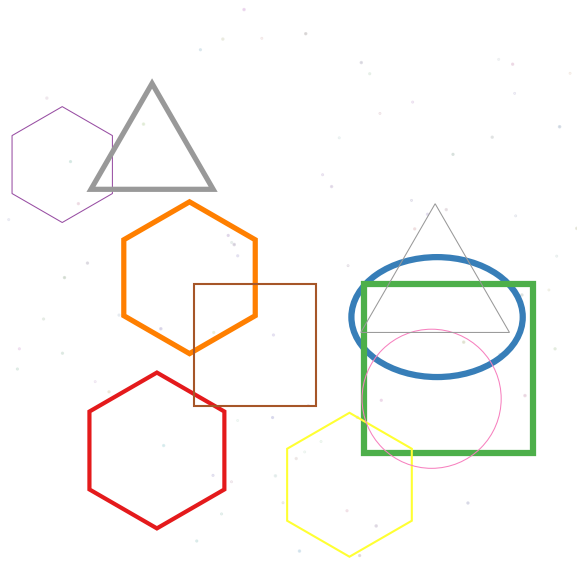[{"shape": "hexagon", "thickness": 2, "radius": 0.67, "center": [0.272, 0.219]}, {"shape": "oval", "thickness": 3, "radius": 0.74, "center": [0.757, 0.45]}, {"shape": "square", "thickness": 3, "radius": 0.73, "center": [0.776, 0.361]}, {"shape": "hexagon", "thickness": 0.5, "radius": 0.5, "center": [0.108, 0.714]}, {"shape": "hexagon", "thickness": 2.5, "radius": 0.66, "center": [0.328, 0.518]}, {"shape": "hexagon", "thickness": 1, "radius": 0.62, "center": [0.605, 0.16]}, {"shape": "square", "thickness": 1, "radius": 0.53, "center": [0.442, 0.402]}, {"shape": "circle", "thickness": 0.5, "radius": 0.6, "center": [0.747, 0.309]}, {"shape": "triangle", "thickness": 0.5, "radius": 0.74, "center": [0.753, 0.498]}, {"shape": "triangle", "thickness": 2.5, "radius": 0.61, "center": [0.263, 0.732]}]